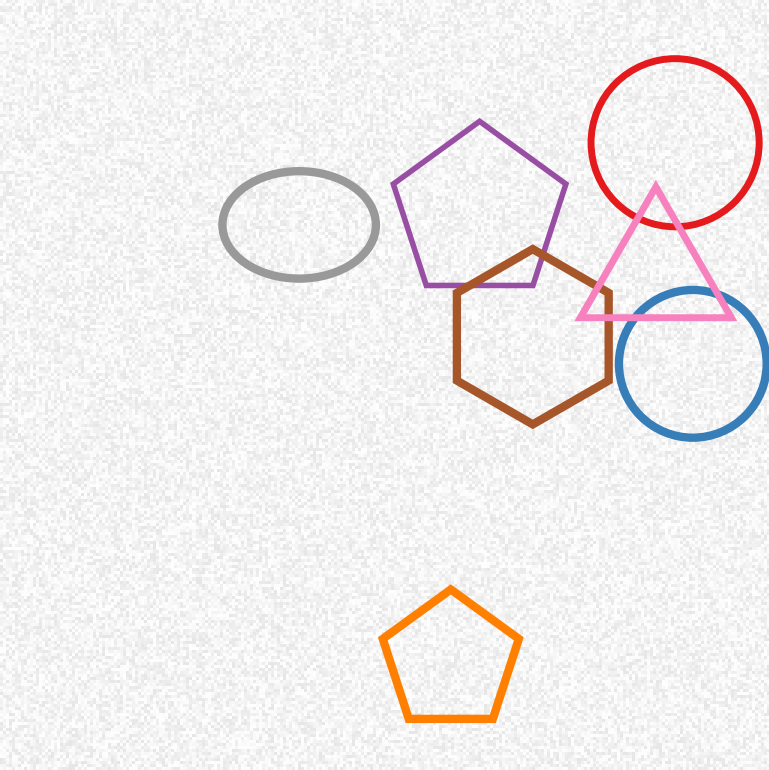[{"shape": "circle", "thickness": 2.5, "radius": 0.55, "center": [0.877, 0.815]}, {"shape": "circle", "thickness": 3, "radius": 0.48, "center": [0.9, 0.527]}, {"shape": "pentagon", "thickness": 2, "radius": 0.59, "center": [0.623, 0.725]}, {"shape": "pentagon", "thickness": 3, "radius": 0.46, "center": [0.585, 0.142]}, {"shape": "hexagon", "thickness": 3, "radius": 0.57, "center": [0.692, 0.563]}, {"shape": "triangle", "thickness": 2.5, "radius": 0.57, "center": [0.852, 0.644]}, {"shape": "oval", "thickness": 3, "radius": 0.5, "center": [0.389, 0.708]}]